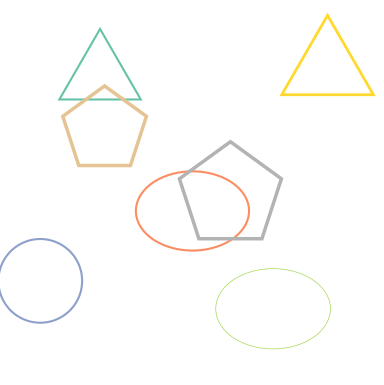[{"shape": "triangle", "thickness": 1.5, "radius": 0.61, "center": [0.26, 0.803]}, {"shape": "oval", "thickness": 1.5, "radius": 0.73, "center": [0.5, 0.452]}, {"shape": "circle", "thickness": 1.5, "radius": 0.54, "center": [0.105, 0.27]}, {"shape": "oval", "thickness": 0.5, "radius": 0.74, "center": [0.709, 0.198]}, {"shape": "triangle", "thickness": 2, "radius": 0.69, "center": [0.851, 0.823]}, {"shape": "pentagon", "thickness": 2.5, "radius": 0.57, "center": [0.272, 0.663]}, {"shape": "pentagon", "thickness": 2.5, "radius": 0.7, "center": [0.598, 0.493]}]